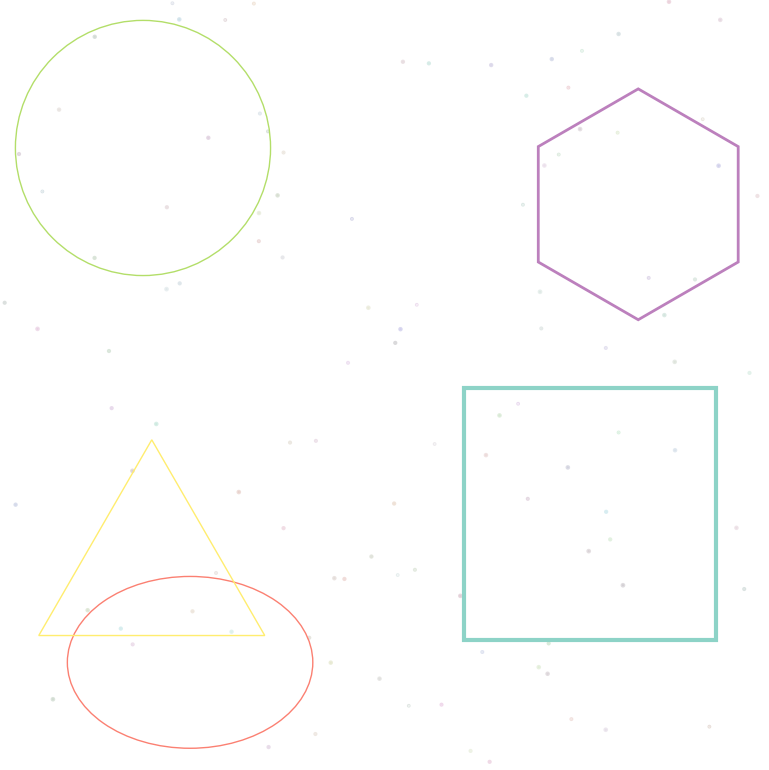[{"shape": "square", "thickness": 1.5, "radius": 0.82, "center": [0.766, 0.333]}, {"shape": "oval", "thickness": 0.5, "radius": 0.8, "center": [0.247, 0.14]}, {"shape": "circle", "thickness": 0.5, "radius": 0.83, "center": [0.186, 0.808]}, {"shape": "hexagon", "thickness": 1, "radius": 0.75, "center": [0.829, 0.735]}, {"shape": "triangle", "thickness": 0.5, "radius": 0.85, "center": [0.197, 0.259]}]